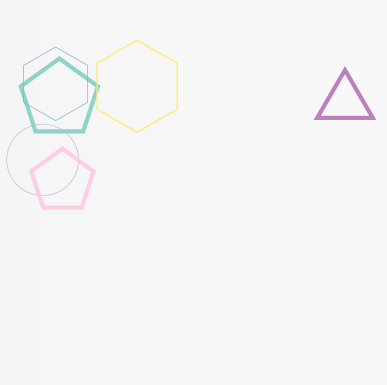[{"shape": "pentagon", "thickness": 3, "radius": 0.52, "center": [0.153, 0.743]}, {"shape": "circle", "thickness": 0.5, "radius": 0.46, "center": [0.11, 0.585]}, {"shape": "hexagon", "thickness": 0.5, "radius": 0.48, "center": [0.144, 0.782]}, {"shape": "pentagon", "thickness": 3, "radius": 0.42, "center": [0.161, 0.529]}, {"shape": "triangle", "thickness": 3, "radius": 0.41, "center": [0.89, 0.735]}, {"shape": "hexagon", "thickness": 1, "radius": 0.6, "center": [0.354, 0.776]}]